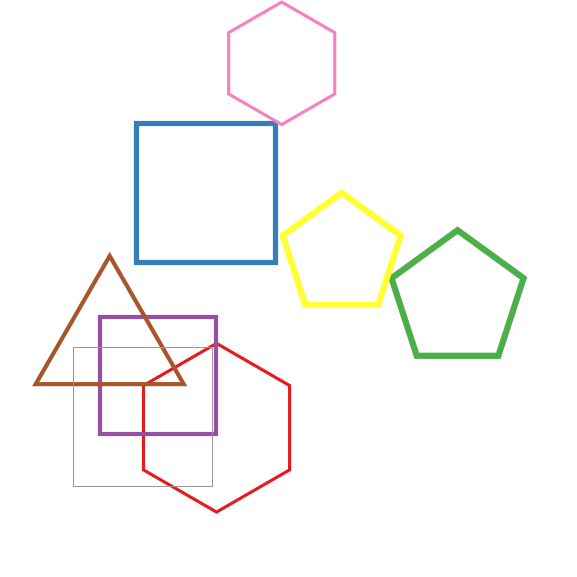[{"shape": "hexagon", "thickness": 1.5, "radius": 0.73, "center": [0.375, 0.258]}, {"shape": "square", "thickness": 2.5, "radius": 0.6, "center": [0.356, 0.665]}, {"shape": "pentagon", "thickness": 3, "radius": 0.6, "center": [0.792, 0.48]}, {"shape": "square", "thickness": 2, "radius": 0.5, "center": [0.273, 0.349]}, {"shape": "pentagon", "thickness": 3, "radius": 0.54, "center": [0.592, 0.558]}, {"shape": "triangle", "thickness": 2, "radius": 0.74, "center": [0.19, 0.408]}, {"shape": "hexagon", "thickness": 1.5, "radius": 0.53, "center": [0.488, 0.89]}, {"shape": "square", "thickness": 0.5, "radius": 0.6, "center": [0.247, 0.278]}]